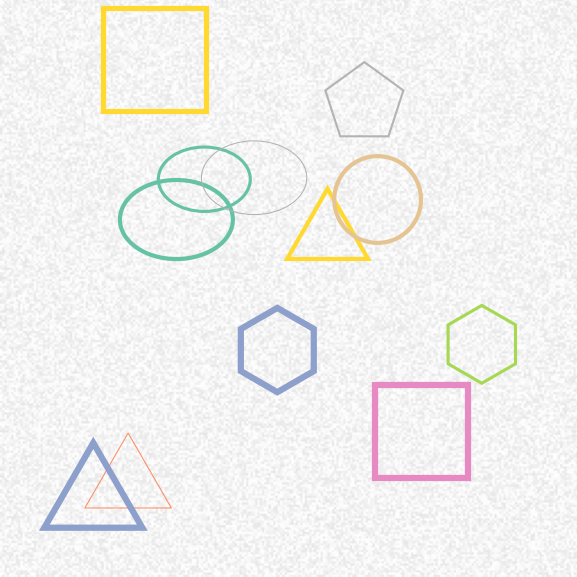[{"shape": "oval", "thickness": 2, "radius": 0.49, "center": [0.305, 0.619]}, {"shape": "oval", "thickness": 1.5, "radius": 0.4, "center": [0.354, 0.689]}, {"shape": "triangle", "thickness": 0.5, "radius": 0.43, "center": [0.222, 0.163]}, {"shape": "triangle", "thickness": 3, "radius": 0.49, "center": [0.162, 0.134]}, {"shape": "hexagon", "thickness": 3, "radius": 0.36, "center": [0.48, 0.393]}, {"shape": "square", "thickness": 3, "radius": 0.4, "center": [0.73, 0.252]}, {"shape": "hexagon", "thickness": 1.5, "radius": 0.34, "center": [0.834, 0.403]}, {"shape": "square", "thickness": 2.5, "radius": 0.45, "center": [0.267, 0.896]}, {"shape": "triangle", "thickness": 2, "radius": 0.41, "center": [0.567, 0.591]}, {"shape": "circle", "thickness": 2, "radius": 0.38, "center": [0.654, 0.654]}, {"shape": "oval", "thickness": 0.5, "radius": 0.46, "center": [0.44, 0.691]}, {"shape": "pentagon", "thickness": 1, "radius": 0.36, "center": [0.631, 0.821]}]